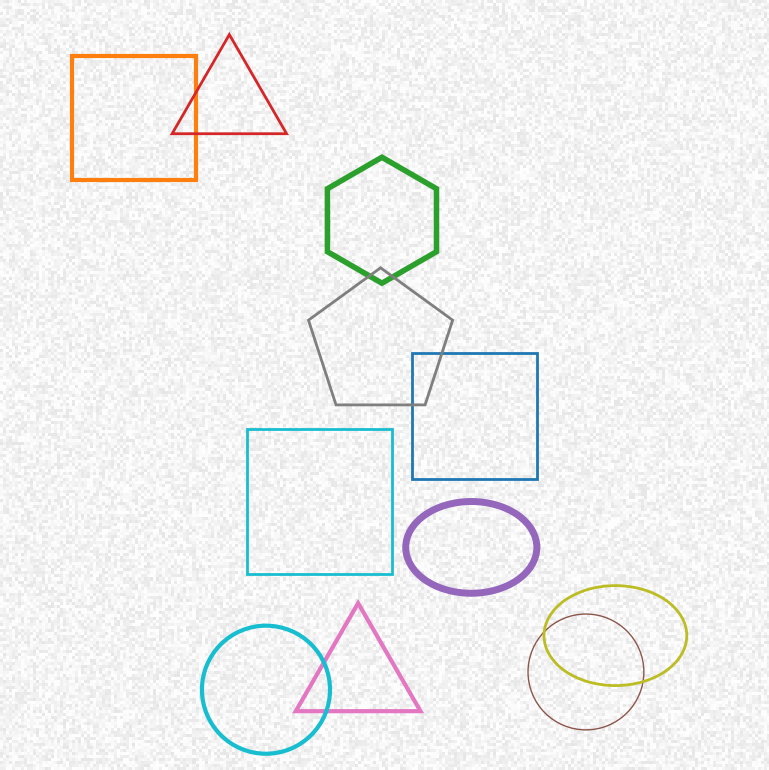[{"shape": "square", "thickness": 1, "radius": 0.41, "center": [0.617, 0.46]}, {"shape": "square", "thickness": 1.5, "radius": 0.4, "center": [0.174, 0.847]}, {"shape": "hexagon", "thickness": 2, "radius": 0.41, "center": [0.496, 0.714]}, {"shape": "triangle", "thickness": 1, "radius": 0.43, "center": [0.298, 0.869]}, {"shape": "oval", "thickness": 2.5, "radius": 0.43, "center": [0.612, 0.289]}, {"shape": "circle", "thickness": 0.5, "radius": 0.38, "center": [0.761, 0.127]}, {"shape": "triangle", "thickness": 1.5, "radius": 0.47, "center": [0.465, 0.123]}, {"shape": "pentagon", "thickness": 1, "radius": 0.49, "center": [0.494, 0.554]}, {"shape": "oval", "thickness": 1, "radius": 0.46, "center": [0.799, 0.175]}, {"shape": "square", "thickness": 1, "radius": 0.47, "center": [0.415, 0.349]}, {"shape": "circle", "thickness": 1.5, "radius": 0.42, "center": [0.345, 0.104]}]